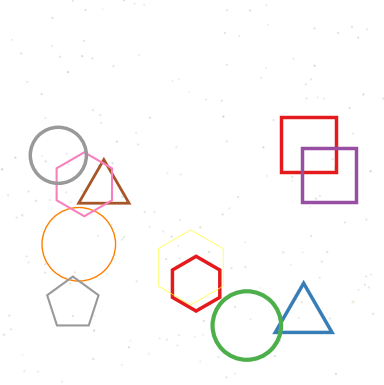[{"shape": "hexagon", "thickness": 2.5, "radius": 0.36, "center": [0.509, 0.263]}, {"shape": "square", "thickness": 2.5, "radius": 0.36, "center": [0.801, 0.624]}, {"shape": "triangle", "thickness": 2.5, "radius": 0.43, "center": [0.789, 0.179]}, {"shape": "circle", "thickness": 3, "radius": 0.44, "center": [0.641, 0.154]}, {"shape": "square", "thickness": 2.5, "radius": 0.35, "center": [0.854, 0.547]}, {"shape": "circle", "thickness": 1, "radius": 0.48, "center": [0.205, 0.366]}, {"shape": "hexagon", "thickness": 0.5, "radius": 0.49, "center": [0.495, 0.305]}, {"shape": "triangle", "thickness": 2, "radius": 0.38, "center": [0.27, 0.51]}, {"shape": "hexagon", "thickness": 1.5, "radius": 0.42, "center": [0.219, 0.521]}, {"shape": "pentagon", "thickness": 1.5, "radius": 0.35, "center": [0.189, 0.211]}, {"shape": "circle", "thickness": 2.5, "radius": 0.36, "center": [0.151, 0.597]}]